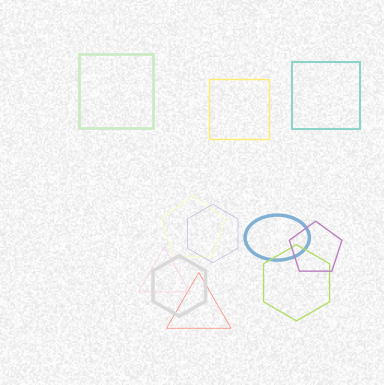[{"shape": "square", "thickness": 1.5, "radius": 0.44, "center": [0.846, 0.753]}, {"shape": "pentagon", "thickness": 0.5, "radius": 0.44, "center": [0.501, 0.405]}, {"shape": "hexagon", "thickness": 0.5, "radius": 0.38, "center": [0.552, 0.393]}, {"shape": "triangle", "thickness": 0.5, "radius": 0.48, "center": [0.516, 0.196]}, {"shape": "oval", "thickness": 2.5, "radius": 0.42, "center": [0.72, 0.383]}, {"shape": "hexagon", "thickness": 1, "radius": 0.49, "center": [0.77, 0.266]}, {"shape": "triangle", "thickness": 0.5, "radius": 0.38, "center": [0.426, 0.28]}, {"shape": "hexagon", "thickness": 2.5, "radius": 0.39, "center": [0.466, 0.257]}, {"shape": "pentagon", "thickness": 1, "radius": 0.36, "center": [0.82, 0.354]}, {"shape": "square", "thickness": 2, "radius": 0.48, "center": [0.301, 0.764]}, {"shape": "square", "thickness": 1, "radius": 0.39, "center": [0.622, 0.716]}]